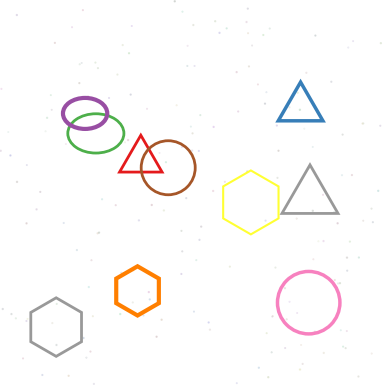[{"shape": "triangle", "thickness": 2, "radius": 0.32, "center": [0.366, 0.585]}, {"shape": "triangle", "thickness": 2.5, "radius": 0.33, "center": [0.781, 0.72]}, {"shape": "oval", "thickness": 2, "radius": 0.36, "center": [0.249, 0.654]}, {"shape": "oval", "thickness": 3, "radius": 0.29, "center": [0.221, 0.705]}, {"shape": "hexagon", "thickness": 3, "radius": 0.32, "center": [0.357, 0.244]}, {"shape": "hexagon", "thickness": 1.5, "radius": 0.42, "center": [0.652, 0.474]}, {"shape": "circle", "thickness": 2, "radius": 0.35, "center": [0.437, 0.564]}, {"shape": "circle", "thickness": 2.5, "radius": 0.41, "center": [0.802, 0.214]}, {"shape": "hexagon", "thickness": 2, "radius": 0.38, "center": [0.146, 0.15]}, {"shape": "triangle", "thickness": 2, "radius": 0.42, "center": [0.805, 0.488]}]